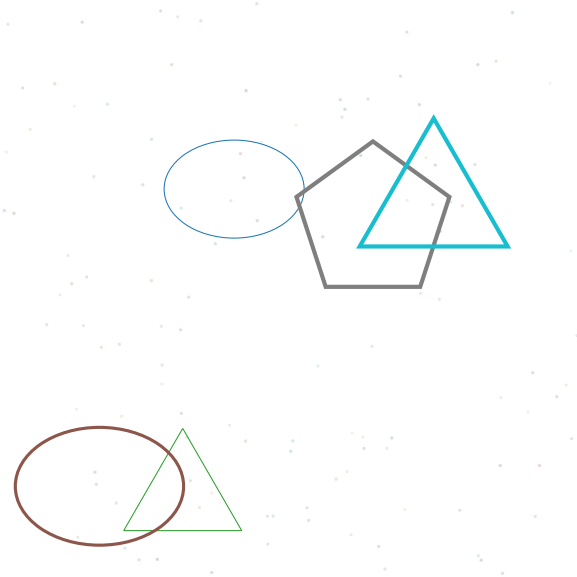[{"shape": "oval", "thickness": 0.5, "radius": 0.61, "center": [0.405, 0.672]}, {"shape": "triangle", "thickness": 0.5, "radius": 0.59, "center": [0.316, 0.139]}, {"shape": "oval", "thickness": 1.5, "radius": 0.73, "center": [0.172, 0.157]}, {"shape": "pentagon", "thickness": 2, "radius": 0.7, "center": [0.646, 0.615]}, {"shape": "triangle", "thickness": 2, "radius": 0.74, "center": [0.751, 0.646]}]